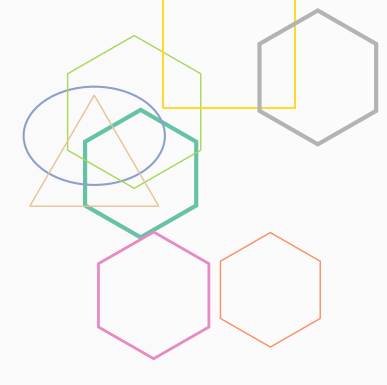[{"shape": "hexagon", "thickness": 3, "radius": 0.83, "center": [0.363, 0.549]}, {"shape": "hexagon", "thickness": 1, "radius": 0.74, "center": [0.698, 0.247]}, {"shape": "oval", "thickness": 1.5, "radius": 0.91, "center": [0.243, 0.647]}, {"shape": "hexagon", "thickness": 2, "radius": 0.82, "center": [0.397, 0.233]}, {"shape": "hexagon", "thickness": 1, "radius": 0.99, "center": [0.346, 0.709]}, {"shape": "square", "thickness": 1.5, "radius": 0.85, "center": [0.592, 0.889]}, {"shape": "triangle", "thickness": 1, "radius": 0.96, "center": [0.243, 0.561]}, {"shape": "hexagon", "thickness": 3, "radius": 0.87, "center": [0.82, 0.799]}]